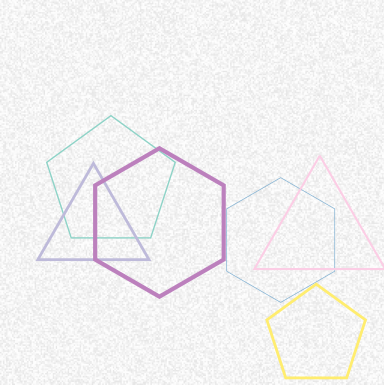[{"shape": "pentagon", "thickness": 1, "radius": 0.88, "center": [0.288, 0.524]}, {"shape": "triangle", "thickness": 2, "radius": 0.83, "center": [0.243, 0.409]}, {"shape": "hexagon", "thickness": 0.5, "radius": 0.81, "center": [0.729, 0.377]}, {"shape": "triangle", "thickness": 1.5, "radius": 0.98, "center": [0.831, 0.399]}, {"shape": "hexagon", "thickness": 3, "radius": 0.96, "center": [0.414, 0.422]}, {"shape": "pentagon", "thickness": 2, "radius": 0.67, "center": [0.821, 0.127]}]